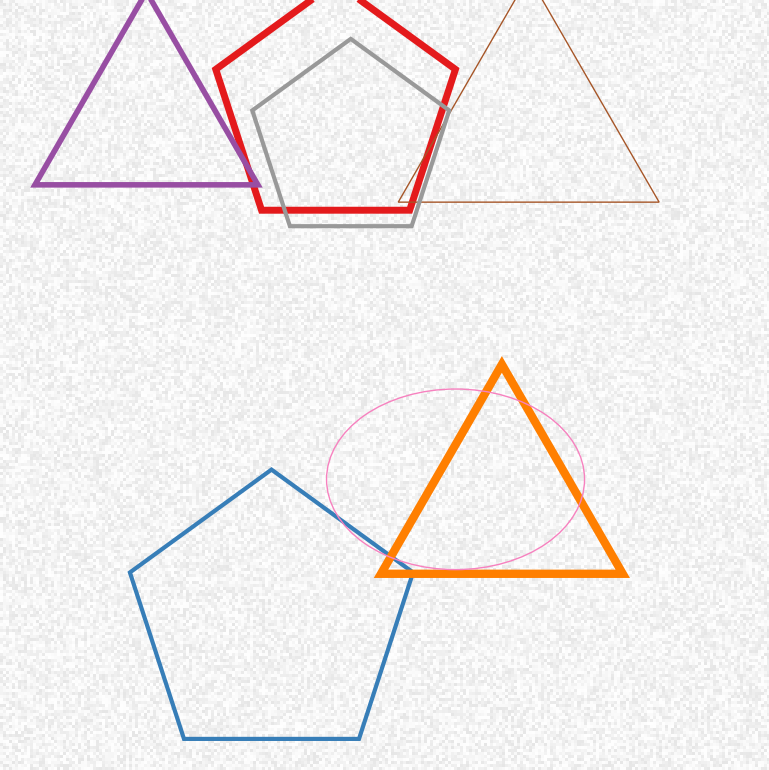[{"shape": "pentagon", "thickness": 2.5, "radius": 0.82, "center": [0.436, 0.859]}, {"shape": "pentagon", "thickness": 1.5, "radius": 0.97, "center": [0.353, 0.197]}, {"shape": "triangle", "thickness": 2, "radius": 0.84, "center": [0.19, 0.844]}, {"shape": "triangle", "thickness": 3, "radius": 0.91, "center": [0.652, 0.345]}, {"shape": "triangle", "thickness": 0.5, "radius": 0.98, "center": [0.687, 0.835]}, {"shape": "oval", "thickness": 0.5, "radius": 0.84, "center": [0.592, 0.378]}, {"shape": "pentagon", "thickness": 1.5, "radius": 0.67, "center": [0.456, 0.815]}]